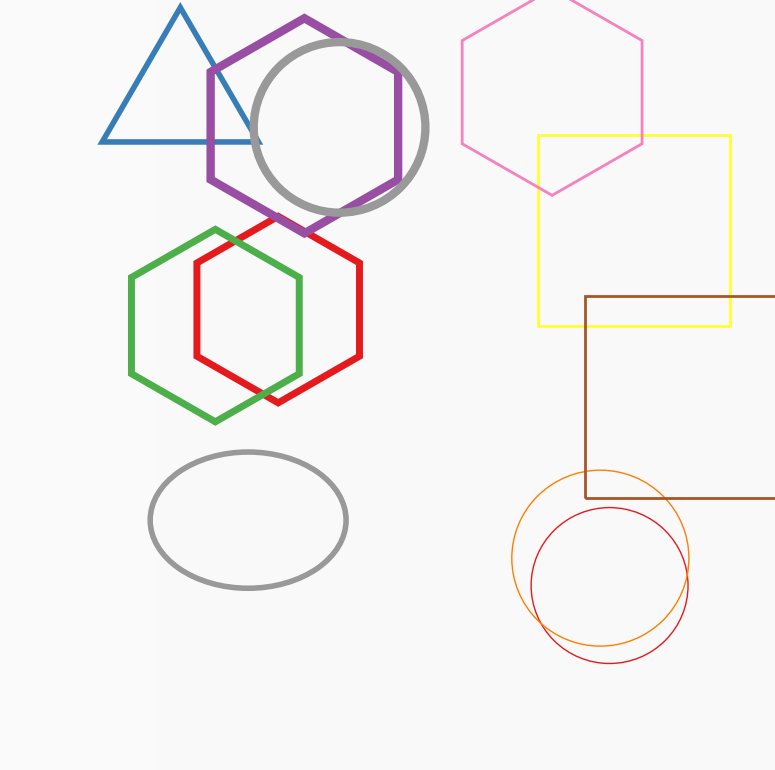[{"shape": "circle", "thickness": 0.5, "radius": 0.51, "center": [0.787, 0.24]}, {"shape": "hexagon", "thickness": 2.5, "radius": 0.61, "center": [0.359, 0.598]}, {"shape": "triangle", "thickness": 2, "radius": 0.58, "center": [0.233, 0.874]}, {"shape": "hexagon", "thickness": 2.5, "radius": 0.62, "center": [0.278, 0.577]}, {"shape": "hexagon", "thickness": 3, "radius": 0.7, "center": [0.393, 0.837]}, {"shape": "circle", "thickness": 0.5, "radius": 0.57, "center": [0.775, 0.275]}, {"shape": "square", "thickness": 1, "radius": 0.62, "center": [0.818, 0.7]}, {"shape": "square", "thickness": 1, "radius": 0.66, "center": [0.886, 0.485]}, {"shape": "hexagon", "thickness": 1, "radius": 0.67, "center": [0.712, 0.88]}, {"shape": "circle", "thickness": 3, "radius": 0.55, "center": [0.438, 0.835]}, {"shape": "oval", "thickness": 2, "radius": 0.63, "center": [0.32, 0.324]}]